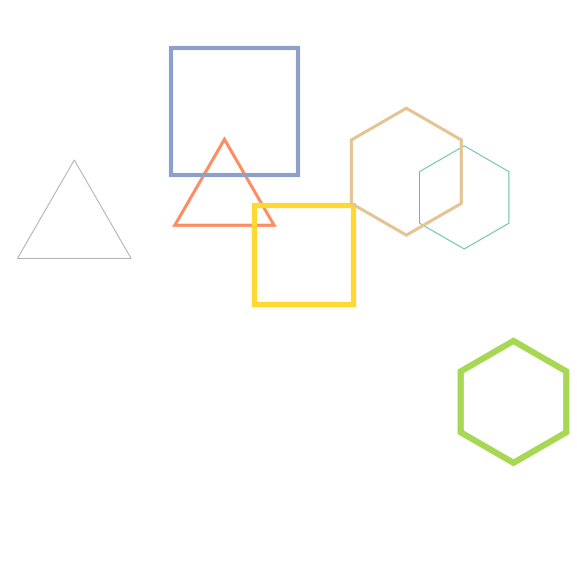[{"shape": "hexagon", "thickness": 0.5, "radius": 0.45, "center": [0.804, 0.657]}, {"shape": "triangle", "thickness": 1.5, "radius": 0.5, "center": [0.389, 0.659]}, {"shape": "square", "thickness": 2, "radius": 0.55, "center": [0.406, 0.807]}, {"shape": "hexagon", "thickness": 3, "radius": 0.53, "center": [0.889, 0.303]}, {"shape": "square", "thickness": 2.5, "radius": 0.43, "center": [0.526, 0.559]}, {"shape": "hexagon", "thickness": 1.5, "radius": 0.55, "center": [0.704, 0.702]}, {"shape": "triangle", "thickness": 0.5, "radius": 0.57, "center": [0.129, 0.608]}]